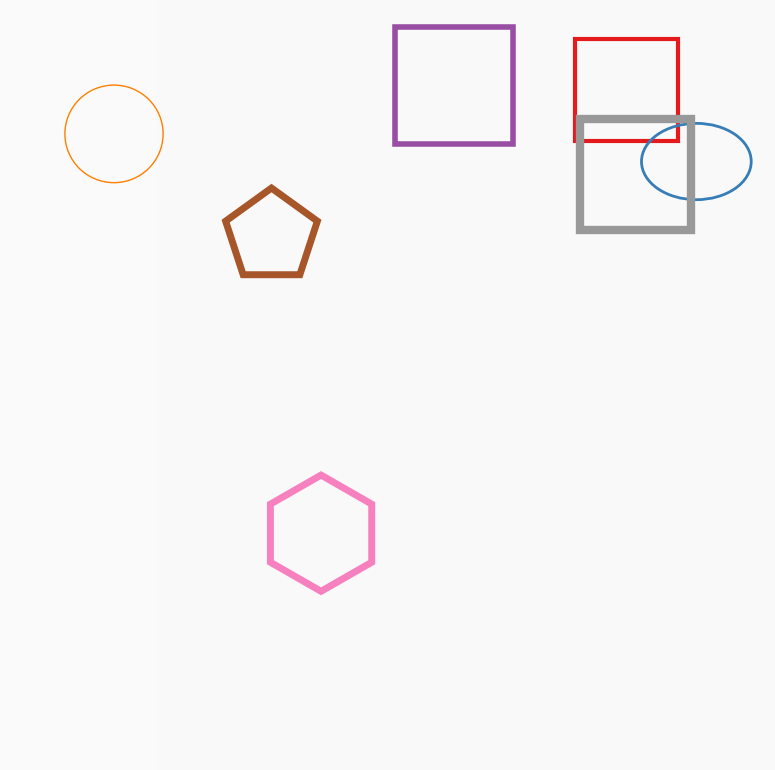[{"shape": "square", "thickness": 1.5, "radius": 0.33, "center": [0.809, 0.883]}, {"shape": "oval", "thickness": 1, "radius": 0.35, "center": [0.899, 0.79]}, {"shape": "square", "thickness": 2, "radius": 0.38, "center": [0.586, 0.889]}, {"shape": "circle", "thickness": 0.5, "radius": 0.32, "center": [0.147, 0.826]}, {"shape": "pentagon", "thickness": 2.5, "radius": 0.31, "center": [0.35, 0.694]}, {"shape": "hexagon", "thickness": 2.5, "radius": 0.38, "center": [0.414, 0.308]}, {"shape": "square", "thickness": 3, "radius": 0.36, "center": [0.82, 0.773]}]